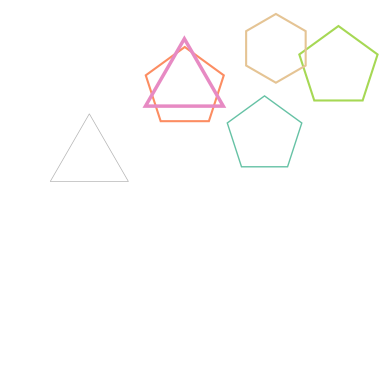[{"shape": "pentagon", "thickness": 1, "radius": 0.51, "center": [0.687, 0.649]}, {"shape": "pentagon", "thickness": 1.5, "radius": 0.53, "center": [0.48, 0.771]}, {"shape": "triangle", "thickness": 2.5, "radius": 0.58, "center": [0.479, 0.783]}, {"shape": "pentagon", "thickness": 1.5, "radius": 0.53, "center": [0.879, 0.826]}, {"shape": "hexagon", "thickness": 1.5, "radius": 0.45, "center": [0.717, 0.874]}, {"shape": "triangle", "thickness": 0.5, "radius": 0.59, "center": [0.232, 0.587]}]